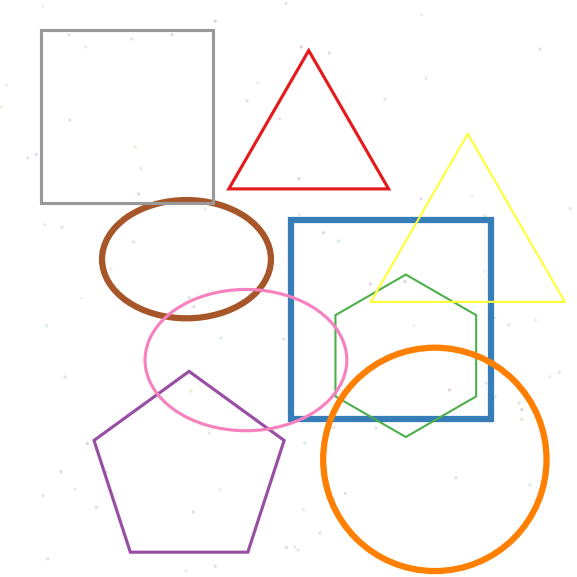[{"shape": "triangle", "thickness": 1.5, "radius": 0.8, "center": [0.535, 0.752]}, {"shape": "square", "thickness": 3, "radius": 0.86, "center": [0.677, 0.446]}, {"shape": "hexagon", "thickness": 1, "radius": 0.7, "center": [0.703, 0.383]}, {"shape": "pentagon", "thickness": 1.5, "radius": 0.87, "center": [0.327, 0.183]}, {"shape": "circle", "thickness": 3, "radius": 0.97, "center": [0.753, 0.204]}, {"shape": "triangle", "thickness": 1, "radius": 0.97, "center": [0.81, 0.573]}, {"shape": "oval", "thickness": 3, "radius": 0.73, "center": [0.323, 0.55]}, {"shape": "oval", "thickness": 1.5, "radius": 0.87, "center": [0.426, 0.376]}, {"shape": "square", "thickness": 1.5, "radius": 0.75, "center": [0.22, 0.797]}]